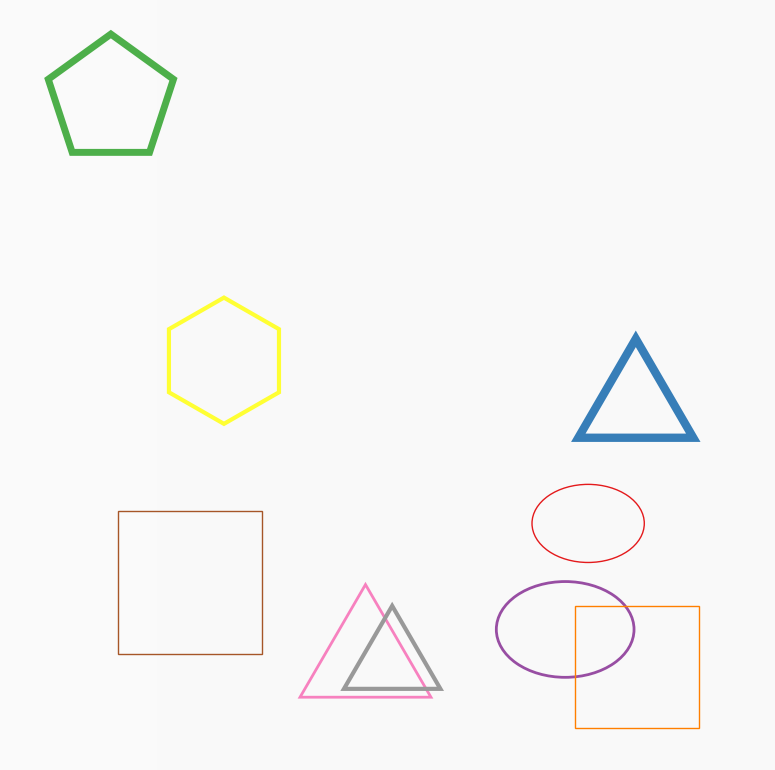[{"shape": "oval", "thickness": 0.5, "radius": 0.36, "center": [0.759, 0.32]}, {"shape": "triangle", "thickness": 3, "radius": 0.43, "center": [0.82, 0.474]}, {"shape": "pentagon", "thickness": 2.5, "radius": 0.42, "center": [0.143, 0.871]}, {"shape": "oval", "thickness": 1, "radius": 0.44, "center": [0.729, 0.183]}, {"shape": "square", "thickness": 0.5, "radius": 0.4, "center": [0.822, 0.134]}, {"shape": "hexagon", "thickness": 1.5, "radius": 0.41, "center": [0.289, 0.532]}, {"shape": "square", "thickness": 0.5, "radius": 0.47, "center": [0.245, 0.244]}, {"shape": "triangle", "thickness": 1, "radius": 0.49, "center": [0.472, 0.143]}, {"shape": "triangle", "thickness": 1.5, "radius": 0.36, "center": [0.506, 0.141]}]